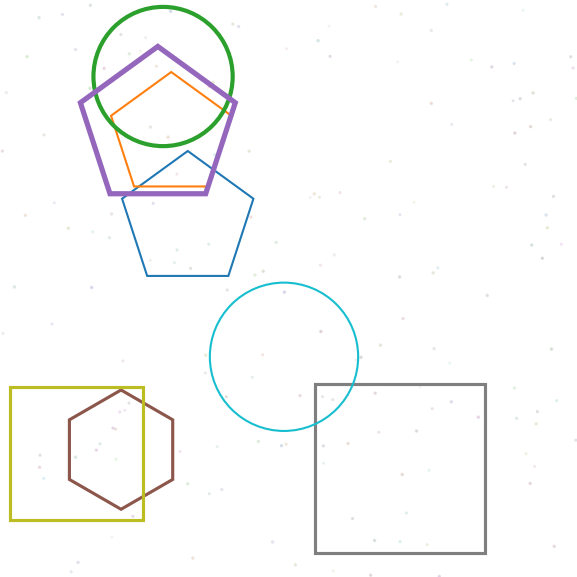[{"shape": "pentagon", "thickness": 1, "radius": 0.6, "center": [0.325, 0.618]}, {"shape": "pentagon", "thickness": 1, "radius": 0.55, "center": [0.296, 0.765]}, {"shape": "circle", "thickness": 2, "radius": 0.6, "center": [0.282, 0.867]}, {"shape": "pentagon", "thickness": 2.5, "radius": 0.7, "center": [0.273, 0.778]}, {"shape": "hexagon", "thickness": 1.5, "radius": 0.52, "center": [0.21, 0.221]}, {"shape": "square", "thickness": 1.5, "radius": 0.73, "center": [0.693, 0.188]}, {"shape": "square", "thickness": 1.5, "radius": 0.58, "center": [0.132, 0.215]}, {"shape": "circle", "thickness": 1, "radius": 0.64, "center": [0.492, 0.381]}]